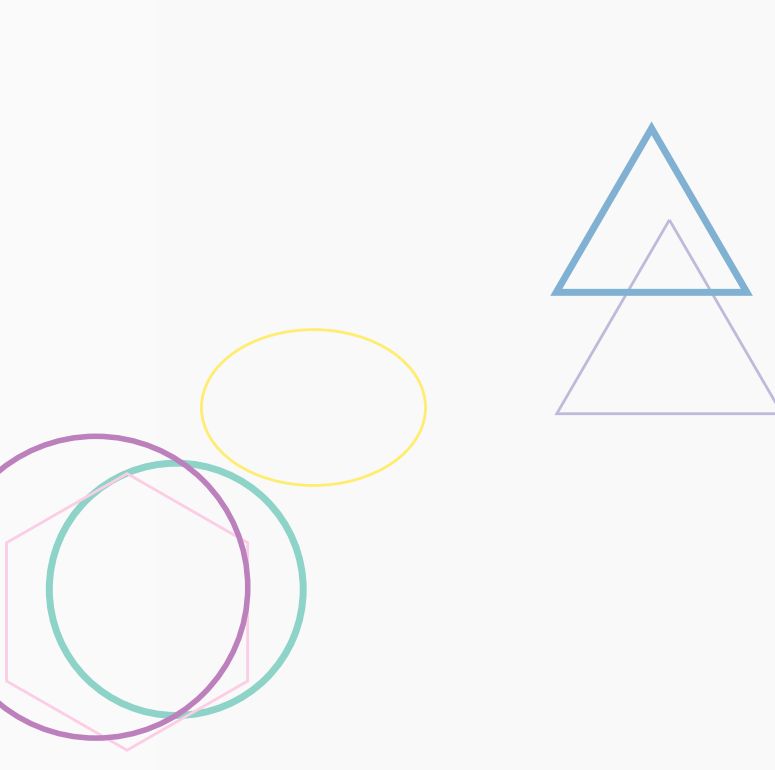[{"shape": "circle", "thickness": 2.5, "radius": 0.82, "center": [0.227, 0.235]}, {"shape": "triangle", "thickness": 1, "radius": 0.84, "center": [0.864, 0.547]}, {"shape": "triangle", "thickness": 2.5, "radius": 0.71, "center": [0.841, 0.691]}, {"shape": "hexagon", "thickness": 1, "radius": 0.9, "center": [0.164, 0.205]}, {"shape": "circle", "thickness": 2, "radius": 0.98, "center": [0.124, 0.237]}, {"shape": "oval", "thickness": 1, "radius": 0.72, "center": [0.405, 0.471]}]